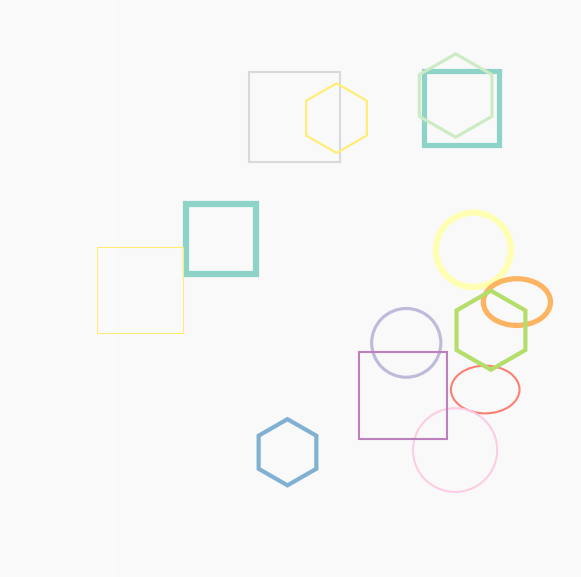[{"shape": "square", "thickness": 3, "radius": 0.3, "center": [0.38, 0.585]}, {"shape": "square", "thickness": 2.5, "radius": 0.32, "center": [0.794, 0.812]}, {"shape": "circle", "thickness": 3, "radius": 0.32, "center": [0.814, 0.567]}, {"shape": "circle", "thickness": 1.5, "radius": 0.3, "center": [0.699, 0.405]}, {"shape": "oval", "thickness": 1, "radius": 0.3, "center": [0.835, 0.325]}, {"shape": "hexagon", "thickness": 2, "radius": 0.29, "center": [0.495, 0.216]}, {"shape": "oval", "thickness": 2.5, "radius": 0.29, "center": [0.889, 0.476]}, {"shape": "hexagon", "thickness": 2, "radius": 0.34, "center": [0.845, 0.427]}, {"shape": "circle", "thickness": 1, "radius": 0.36, "center": [0.783, 0.22]}, {"shape": "square", "thickness": 1, "radius": 0.39, "center": [0.506, 0.796]}, {"shape": "square", "thickness": 1, "radius": 0.38, "center": [0.693, 0.314]}, {"shape": "hexagon", "thickness": 1.5, "radius": 0.36, "center": [0.784, 0.834]}, {"shape": "hexagon", "thickness": 1, "radius": 0.3, "center": [0.579, 0.795]}, {"shape": "square", "thickness": 0.5, "radius": 0.37, "center": [0.241, 0.497]}]